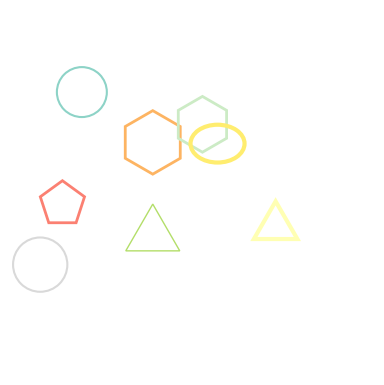[{"shape": "circle", "thickness": 1.5, "radius": 0.32, "center": [0.213, 0.761]}, {"shape": "triangle", "thickness": 3, "radius": 0.33, "center": [0.716, 0.412]}, {"shape": "pentagon", "thickness": 2, "radius": 0.3, "center": [0.162, 0.47]}, {"shape": "hexagon", "thickness": 2, "radius": 0.41, "center": [0.397, 0.63]}, {"shape": "triangle", "thickness": 1, "radius": 0.4, "center": [0.397, 0.389]}, {"shape": "circle", "thickness": 1.5, "radius": 0.35, "center": [0.104, 0.313]}, {"shape": "hexagon", "thickness": 2, "radius": 0.36, "center": [0.526, 0.677]}, {"shape": "oval", "thickness": 3, "radius": 0.35, "center": [0.565, 0.627]}]